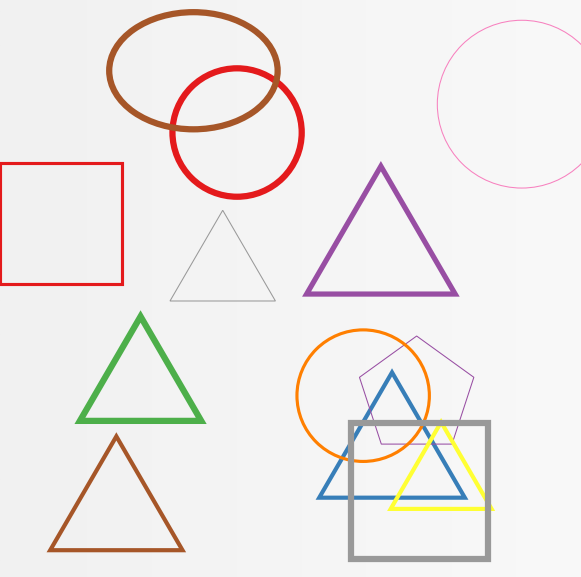[{"shape": "circle", "thickness": 3, "radius": 0.56, "center": [0.408, 0.77]}, {"shape": "square", "thickness": 1.5, "radius": 0.53, "center": [0.106, 0.612]}, {"shape": "triangle", "thickness": 2, "radius": 0.72, "center": [0.674, 0.21]}, {"shape": "triangle", "thickness": 3, "radius": 0.6, "center": [0.242, 0.331]}, {"shape": "pentagon", "thickness": 0.5, "radius": 0.52, "center": [0.717, 0.314]}, {"shape": "triangle", "thickness": 2.5, "radius": 0.74, "center": [0.655, 0.564]}, {"shape": "circle", "thickness": 1.5, "radius": 0.57, "center": [0.625, 0.314]}, {"shape": "triangle", "thickness": 2, "radius": 0.5, "center": [0.759, 0.168]}, {"shape": "oval", "thickness": 3, "radius": 0.72, "center": [0.333, 0.877]}, {"shape": "triangle", "thickness": 2, "radius": 0.66, "center": [0.2, 0.112]}, {"shape": "circle", "thickness": 0.5, "radius": 0.73, "center": [0.898, 0.819]}, {"shape": "triangle", "thickness": 0.5, "radius": 0.52, "center": [0.383, 0.53]}, {"shape": "square", "thickness": 3, "radius": 0.59, "center": [0.722, 0.148]}]